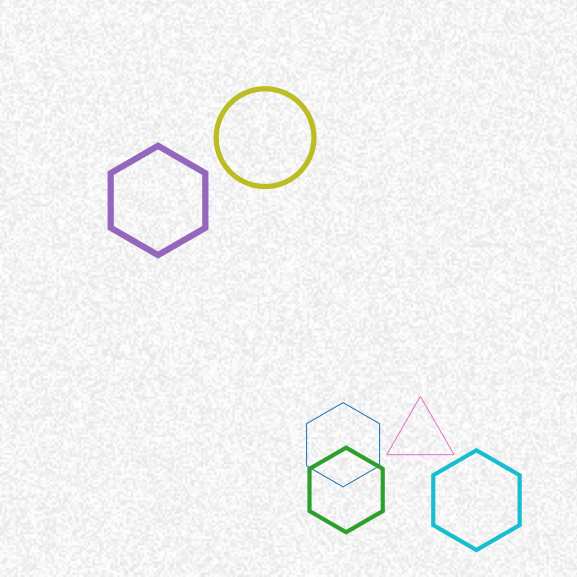[{"shape": "hexagon", "thickness": 0.5, "radius": 0.36, "center": [0.594, 0.229]}, {"shape": "hexagon", "thickness": 2, "radius": 0.37, "center": [0.599, 0.151]}, {"shape": "hexagon", "thickness": 3, "radius": 0.47, "center": [0.274, 0.652]}, {"shape": "triangle", "thickness": 0.5, "radius": 0.34, "center": [0.728, 0.246]}, {"shape": "circle", "thickness": 2.5, "radius": 0.42, "center": [0.459, 0.761]}, {"shape": "hexagon", "thickness": 2, "radius": 0.43, "center": [0.825, 0.133]}]